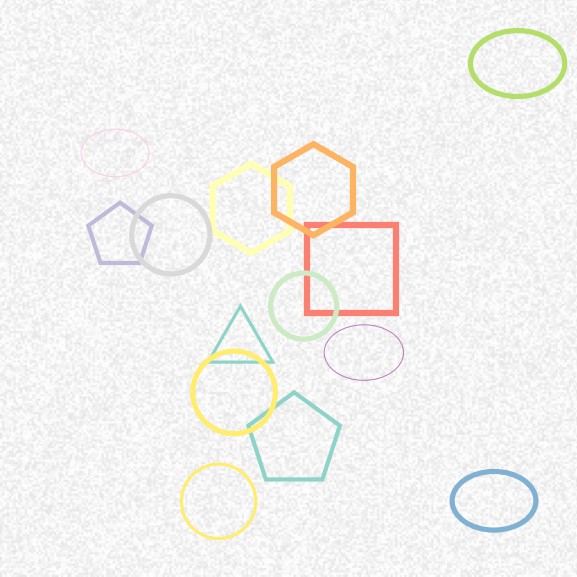[{"shape": "pentagon", "thickness": 2, "radius": 0.42, "center": [0.509, 0.236]}, {"shape": "triangle", "thickness": 1.5, "radius": 0.32, "center": [0.416, 0.404]}, {"shape": "hexagon", "thickness": 3, "radius": 0.39, "center": [0.435, 0.638]}, {"shape": "pentagon", "thickness": 2, "radius": 0.29, "center": [0.208, 0.591]}, {"shape": "square", "thickness": 3, "radius": 0.38, "center": [0.609, 0.533]}, {"shape": "oval", "thickness": 2.5, "radius": 0.36, "center": [0.855, 0.132]}, {"shape": "hexagon", "thickness": 3, "radius": 0.39, "center": [0.543, 0.671]}, {"shape": "oval", "thickness": 2.5, "radius": 0.41, "center": [0.896, 0.889]}, {"shape": "oval", "thickness": 0.5, "radius": 0.29, "center": [0.199, 0.734]}, {"shape": "circle", "thickness": 2.5, "radius": 0.34, "center": [0.296, 0.593]}, {"shape": "oval", "thickness": 0.5, "radius": 0.34, "center": [0.63, 0.389]}, {"shape": "circle", "thickness": 2.5, "radius": 0.29, "center": [0.526, 0.469]}, {"shape": "circle", "thickness": 2.5, "radius": 0.36, "center": [0.405, 0.32]}, {"shape": "circle", "thickness": 1.5, "radius": 0.32, "center": [0.379, 0.131]}]